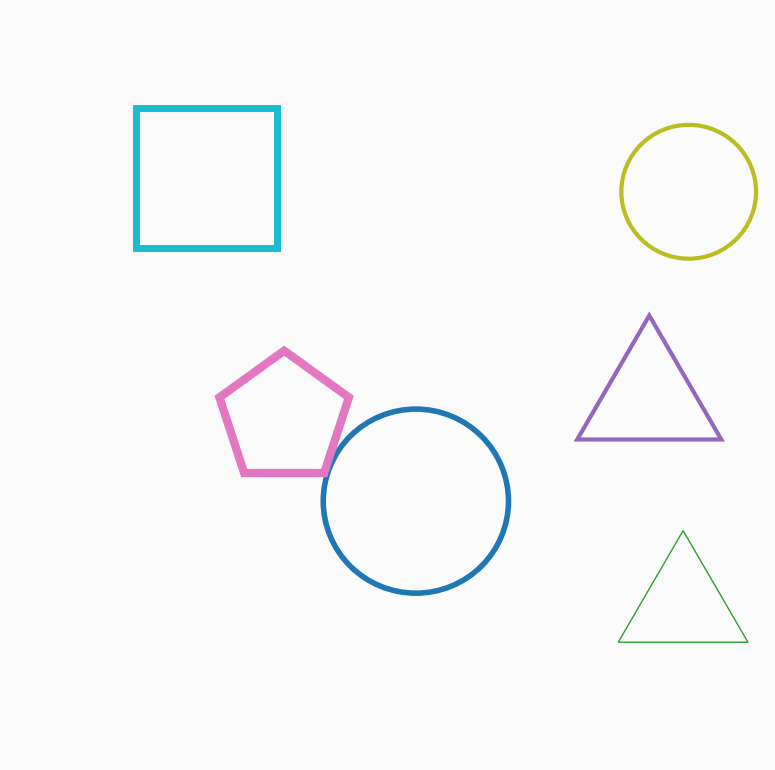[{"shape": "circle", "thickness": 2, "radius": 0.6, "center": [0.537, 0.349]}, {"shape": "triangle", "thickness": 0.5, "radius": 0.48, "center": [0.881, 0.214]}, {"shape": "triangle", "thickness": 1.5, "radius": 0.54, "center": [0.838, 0.483]}, {"shape": "pentagon", "thickness": 3, "radius": 0.44, "center": [0.367, 0.457]}, {"shape": "circle", "thickness": 1.5, "radius": 0.43, "center": [0.889, 0.751]}, {"shape": "square", "thickness": 2.5, "radius": 0.46, "center": [0.266, 0.768]}]